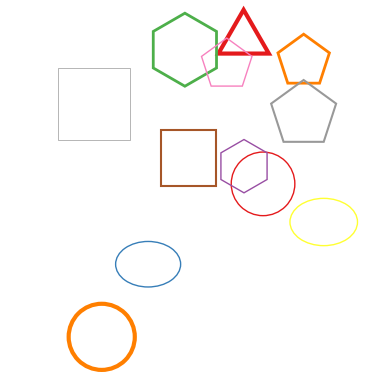[{"shape": "circle", "thickness": 1, "radius": 0.41, "center": [0.683, 0.522]}, {"shape": "triangle", "thickness": 3, "radius": 0.38, "center": [0.633, 0.899]}, {"shape": "oval", "thickness": 1, "radius": 0.42, "center": [0.385, 0.314]}, {"shape": "hexagon", "thickness": 2, "radius": 0.47, "center": [0.48, 0.871]}, {"shape": "hexagon", "thickness": 1, "radius": 0.35, "center": [0.634, 0.568]}, {"shape": "pentagon", "thickness": 2, "radius": 0.35, "center": [0.789, 0.841]}, {"shape": "circle", "thickness": 3, "radius": 0.43, "center": [0.264, 0.125]}, {"shape": "oval", "thickness": 1, "radius": 0.44, "center": [0.841, 0.423]}, {"shape": "square", "thickness": 1.5, "radius": 0.36, "center": [0.49, 0.59]}, {"shape": "pentagon", "thickness": 1, "radius": 0.34, "center": [0.589, 0.832]}, {"shape": "pentagon", "thickness": 1.5, "radius": 0.44, "center": [0.789, 0.703]}, {"shape": "square", "thickness": 0.5, "radius": 0.47, "center": [0.245, 0.729]}]